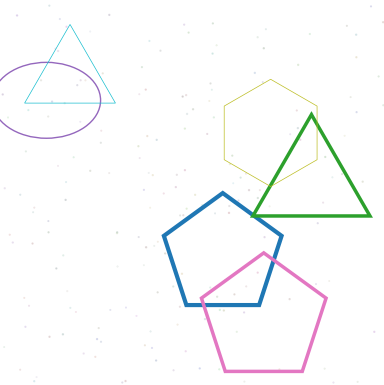[{"shape": "pentagon", "thickness": 3, "radius": 0.8, "center": [0.579, 0.338]}, {"shape": "triangle", "thickness": 2.5, "radius": 0.88, "center": [0.809, 0.527]}, {"shape": "oval", "thickness": 1, "radius": 0.7, "center": [0.12, 0.739]}, {"shape": "pentagon", "thickness": 2.5, "radius": 0.85, "center": [0.685, 0.173]}, {"shape": "hexagon", "thickness": 0.5, "radius": 0.7, "center": [0.703, 0.655]}, {"shape": "triangle", "thickness": 0.5, "radius": 0.68, "center": [0.182, 0.8]}]